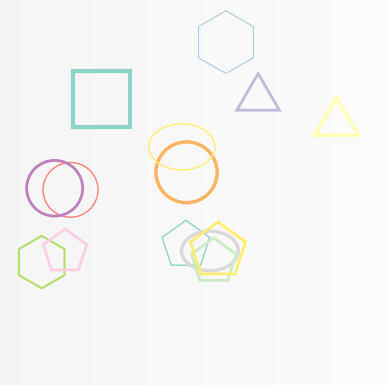[{"shape": "pentagon", "thickness": 1, "radius": 0.32, "center": [0.48, 0.363]}, {"shape": "square", "thickness": 3, "radius": 0.36, "center": [0.262, 0.743]}, {"shape": "triangle", "thickness": 2.5, "radius": 0.33, "center": [0.869, 0.681]}, {"shape": "triangle", "thickness": 2, "radius": 0.32, "center": [0.666, 0.746]}, {"shape": "circle", "thickness": 1, "radius": 0.36, "center": [0.182, 0.507]}, {"shape": "hexagon", "thickness": 0.5, "radius": 0.41, "center": [0.583, 0.891]}, {"shape": "circle", "thickness": 2.5, "radius": 0.4, "center": [0.481, 0.552]}, {"shape": "hexagon", "thickness": 1.5, "radius": 0.34, "center": [0.108, 0.319]}, {"shape": "pentagon", "thickness": 2, "radius": 0.29, "center": [0.168, 0.346]}, {"shape": "oval", "thickness": 2.5, "radius": 0.37, "center": [0.542, 0.348]}, {"shape": "circle", "thickness": 2, "radius": 0.36, "center": [0.141, 0.511]}, {"shape": "pentagon", "thickness": 2, "radius": 0.3, "center": [0.552, 0.321]}, {"shape": "pentagon", "thickness": 2, "radius": 0.37, "center": [0.563, 0.349]}, {"shape": "oval", "thickness": 1, "radius": 0.43, "center": [0.469, 0.619]}]